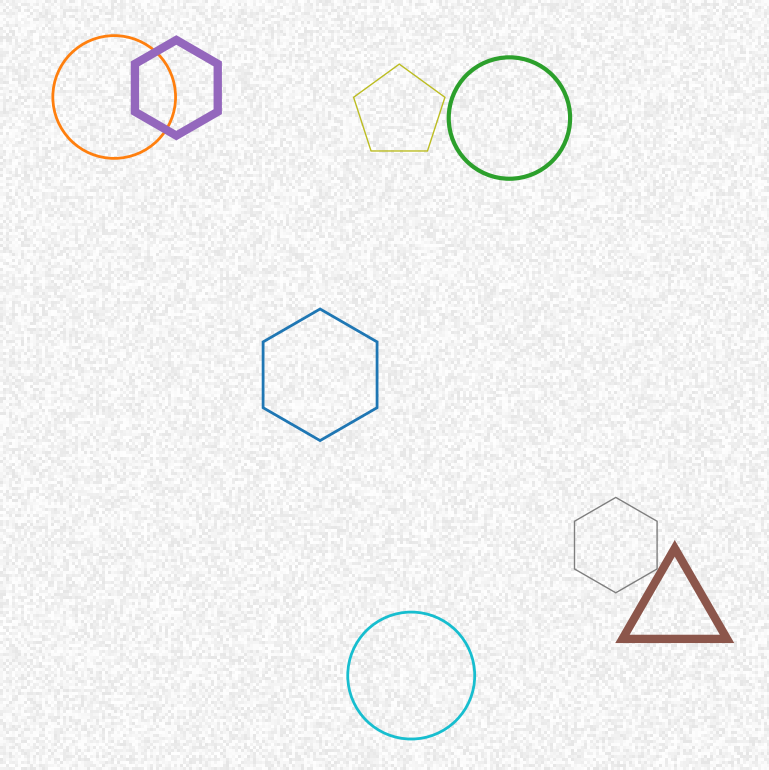[{"shape": "hexagon", "thickness": 1, "radius": 0.43, "center": [0.416, 0.513]}, {"shape": "circle", "thickness": 1, "radius": 0.4, "center": [0.148, 0.874]}, {"shape": "circle", "thickness": 1.5, "radius": 0.39, "center": [0.662, 0.847]}, {"shape": "hexagon", "thickness": 3, "radius": 0.31, "center": [0.229, 0.886]}, {"shape": "triangle", "thickness": 3, "radius": 0.39, "center": [0.876, 0.209]}, {"shape": "hexagon", "thickness": 0.5, "radius": 0.31, "center": [0.8, 0.292]}, {"shape": "pentagon", "thickness": 0.5, "radius": 0.31, "center": [0.519, 0.854]}, {"shape": "circle", "thickness": 1, "radius": 0.41, "center": [0.534, 0.123]}]